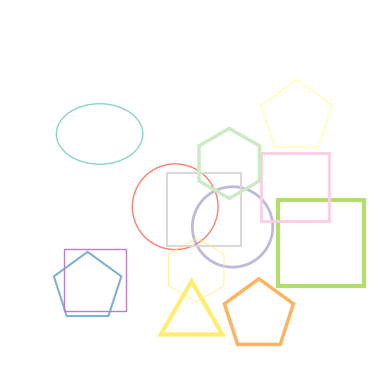[{"shape": "oval", "thickness": 1, "radius": 0.56, "center": [0.259, 0.652]}, {"shape": "pentagon", "thickness": 1, "radius": 0.48, "center": [0.771, 0.697]}, {"shape": "circle", "thickness": 2, "radius": 0.52, "center": [0.604, 0.411]}, {"shape": "circle", "thickness": 1, "radius": 0.56, "center": [0.455, 0.463]}, {"shape": "pentagon", "thickness": 1.5, "radius": 0.46, "center": [0.228, 0.254]}, {"shape": "pentagon", "thickness": 2.5, "radius": 0.47, "center": [0.672, 0.182]}, {"shape": "square", "thickness": 3, "radius": 0.56, "center": [0.834, 0.37]}, {"shape": "square", "thickness": 2, "radius": 0.44, "center": [0.766, 0.515]}, {"shape": "square", "thickness": 1.5, "radius": 0.48, "center": [0.529, 0.455]}, {"shape": "square", "thickness": 1, "radius": 0.4, "center": [0.246, 0.273]}, {"shape": "hexagon", "thickness": 2.5, "radius": 0.45, "center": [0.595, 0.576]}, {"shape": "hexagon", "thickness": 0.5, "radius": 0.41, "center": [0.51, 0.299]}, {"shape": "triangle", "thickness": 3, "radius": 0.46, "center": [0.498, 0.177]}]